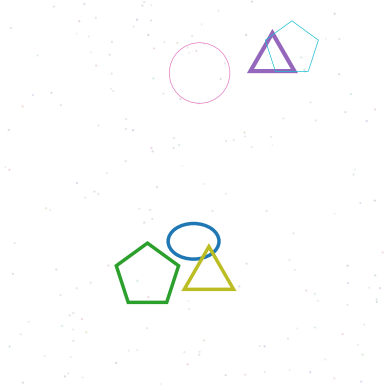[{"shape": "oval", "thickness": 2.5, "radius": 0.33, "center": [0.503, 0.373]}, {"shape": "pentagon", "thickness": 2.5, "radius": 0.43, "center": [0.383, 0.283]}, {"shape": "triangle", "thickness": 3, "radius": 0.33, "center": [0.708, 0.848]}, {"shape": "circle", "thickness": 0.5, "radius": 0.39, "center": [0.518, 0.81]}, {"shape": "triangle", "thickness": 2.5, "radius": 0.37, "center": [0.543, 0.285]}, {"shape": "pentagon", "thickness": 0.5, "radius": 0.36, "center": [0.758, 0.873]}]